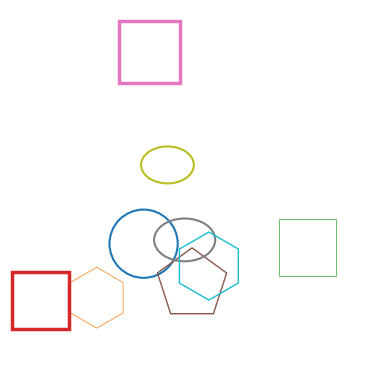[{"shape": "circle", "thickness": 1.5, "radius": 0.44, "center": [0.373, 0.367]}, {"shape": "hexagon", "thickness": 0.5, "radius": 0.4, "center": [0.251, 0.227]}, {"shape": "square", "thickness": 0.5, "radius": 0.37, "center": [0.799, 0.357]}, {"shape": "square", "thickness": 2.5, "radius": 0.37, "center": [0.105, 0.221]}, {"shape": "pentagon", "thickness": 1, "radius": 0.47, "center": [0.499, 0.262]}, {"shape": "square", "thickness": 2.5, "radius": 0.4, "center": [0.388, 0.866]}, {"shape": "oval", "thickness": 1.5, "radius": 0.4, "center": [0.48, 0.377]}, {"shape": "oval", "thickness": 1.5, "radius": 0.34, "center": [0.435, 0.572]}, {"shape": "hexagon", "thickness": 1, "radius": 0.44, "center": [0.543, 0.309]}]